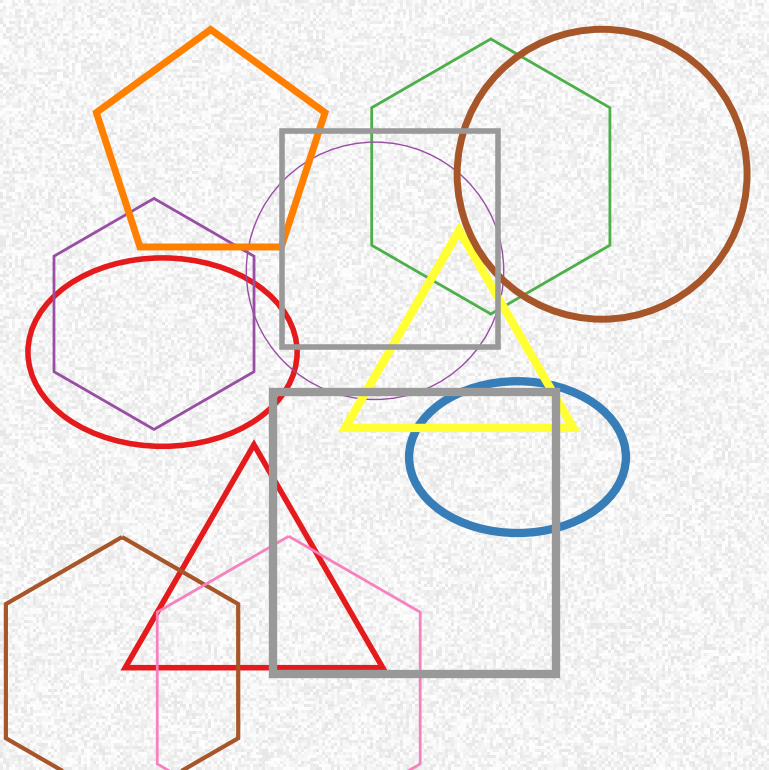[{"shape": "triangle", "thickness": 2, "radius": 0.97, "center": [0.33, 0.229]}, {"shape": "oval", "thickness": 2, "radius": 0.87, "center": [0.211, 0.543]}, {"shape": "oval", "thickness": 3, "radius": 0.7, "center": [0.672, 0.406]}, {"shape": "hexagon", "thickness": 1, "radius": 0.89, "center": [0.637, 0.771]}, {"shape": "hexagon", "thickness": 1, "radius": 0.75, "center": [0.2, 0.592]}, {"shape": "circle", "thickness": 0.5, "radius": 0.84, "center": [0.487, 0.648]}, {"shape": "pentagon", "thickness": 2.5, "radius": 0.78, "center": [0.274, 0.806]}, {"shape": "triangle", "thickness": 3, "radius": 0.86, "center": [0.596, 0.53]}, {"shape": "hexagon", "thickness": 1.5, "radius": 0.87, "center": [0.159, 0.128]}, {"shape": "circle", "thickness": 2.5, "radius": 0.94, "center": [0.782, 0.774]}, {"shape": "hexagon", "thickness": 1, "radius": 0.99, "center": [0.375, 0.106]}, {"shape": "square", "thickness": 2, "radius": 0.7, "center": [0.507, 0.69]}, {"shape": "square", "thickness": 3, "radius": 0.92, "center": [0.538, 0.308]}]